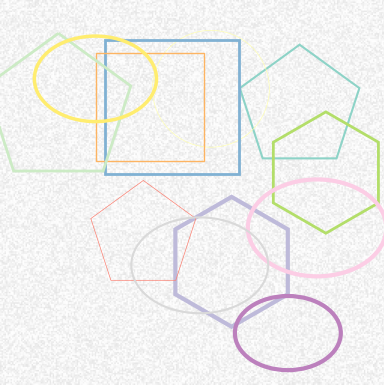[{"shape": "pentagon", "thickness": 1.5, "radius": 0.82, "center": [0.778, 0.721]}, {"shape": "circle", "thickness": 0.5, "radius": 0.76, "center": [0.548, 0.769]}, {"shape": "hexagon", "thickness": 3, "radius": 0.84, "center": [0.602, 0.32]}, {"shape": "pentagon", "thickness": 0.5, "radius": 0.72, "center": [0.372, 0.388]}, {"shape": "square", "thickness": 2, "radius": 0.87, "center": [0.446, 0.721]}, {"shape": "square", "thickness": 1, "radius": 0.7, "center": [0.389, 0.722]}, {"shape": "hexagon", "thickness": 2, "radius": 0.79, "center": [0.846, 0.552]}, {"shape": "oval", "thickness": 3, "radius": 0.9, "center": [0.823, 0.408]}, {"shape": "oval", "thickness": 1.5, "radius": 0.89, "center": [0.519, 0.311]}, {"shape": "oval", "thickness": 3, "radius": 0.69, "center": [0.748, 0.135]}, {"shape": "pentagon", "thickness": 2, "radius": 0.99, "center": [0.152, 0.716]}, {"shape": "oval", "thickness": 2.5, "radius": 0.79, "center": [0.248, 0.795]}]